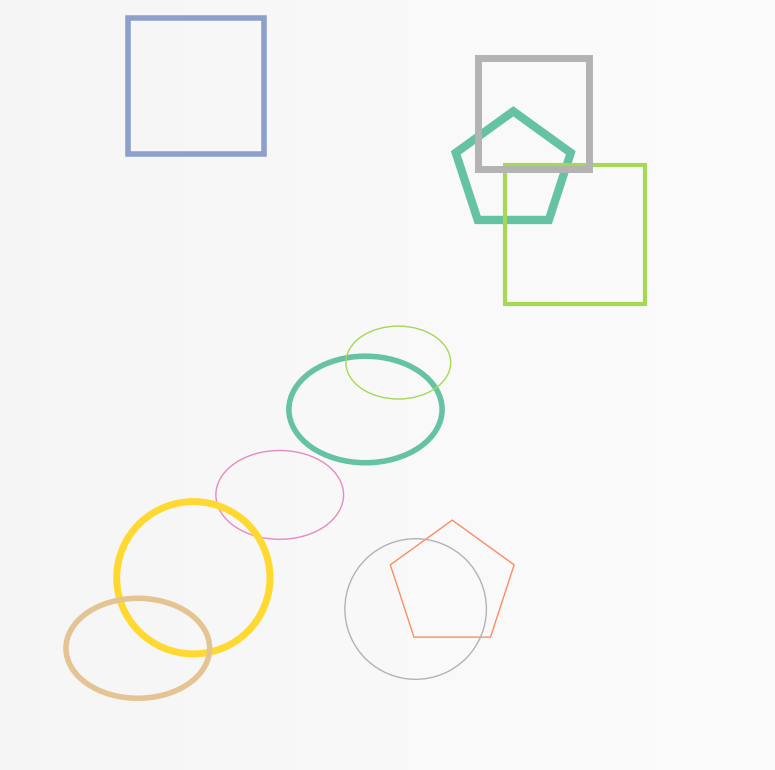[{"shape": "pentagon", "thickness": 3, "radius": 0.39, "center": [0.662, 0.777]}, {"shape": "oval", "thickness": 2, "radius": 0.49, "center": [0.472, 0.468]}, {"shape": "pentagon", "thickness": 0.5, "radius": 0.42, "center": [0.584, 0.24]}, {"shape": "square", "thickness": 2, "radius": 0.44, "center": [0.253, 0.888]}, {"shape": "oval", "thickness": 0.5, "radius": 0.41, "center": [0.361, 0.357]}, {"shape": "oval", "thickness": 0.5, "radius": 0.34, "center": [0.514, 0.529]}, {"shape": "square", "thickness": 1.5, "radius": 0.45, "center": [0.741, 0.696]}, {"shape": "circle", "thickness": 2.5, "radius": 0.49, "center": [0.249, 0.25]}, {"shape": "oval", "thickness": 2, "radius": 0.46, "center": [0.178, 0.158]}, {"shape": "square", "thickness": 2.5, "radius": 0.36, "center": [0.688, 0.853]}, {"shape": "circle", "thickness": 0.5, "radius": 0.46, "center": [0.536, 0.209]}]